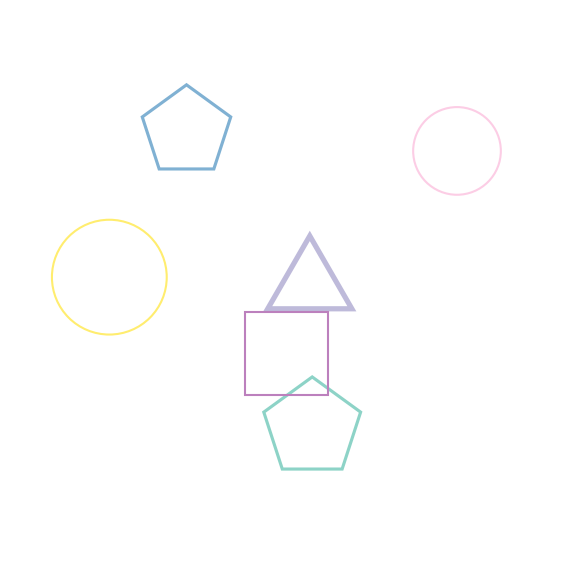[{"shape": "pentagon", "thickness": 1.5, "radius": 0.44, "center": [0.541, 0.258]}, {"shape": "triangle", "thickness": 2.5, "radius": 0.42, "center": [0.536, 0.506]}, {"shape": "pentagon", "thickness": 1.5, "radius": 0.4, "center": [0.323, 0.772]}, {"shape": "circle", "thickness": 1, "radius": 0.38, "center": [0.791, 0.738]}, {"shape": "square", "thickness": 1, "radius": 0.36, "center": [0.497, 0.387]}, {"shape": "circle", "thickness": 1, "radius": 0.5, "center": [0.189, 0.519]}]